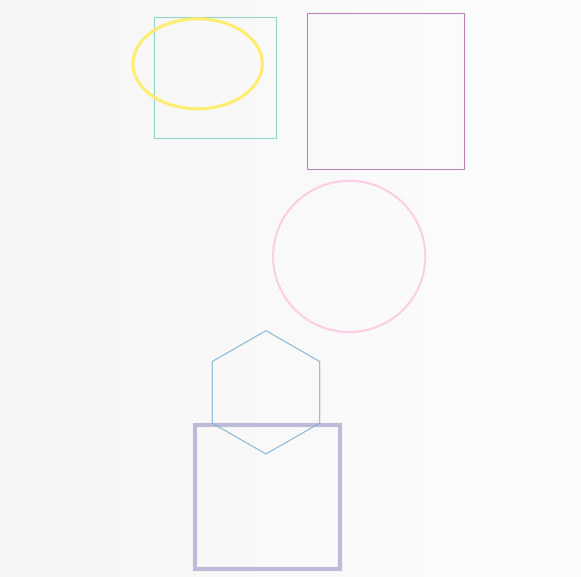[{"shape": "square", "thickness": 0.5, "radius": 0.53, "center": [0.37, 0.865]}, {"shape": "square", "thickness": 2, "radius": 0.62, "center": [0.461, 0.139]}, {"shape": "hexagon", "thickness": 0.5, "radius": 0.53, "center": [0.458, 0.32]}, {"shape": "circle", "thickness": 1, "radius": 0.65, "center": [0.601, 0.555]}, {"shape": "square", "thickness": 0.5, "radius": 0.68, "center": [0.663, 0.842]}, {"shape": "oval", "thickness": 1.5, "radius": 0.56, "center": [0.34, 0.889]}]